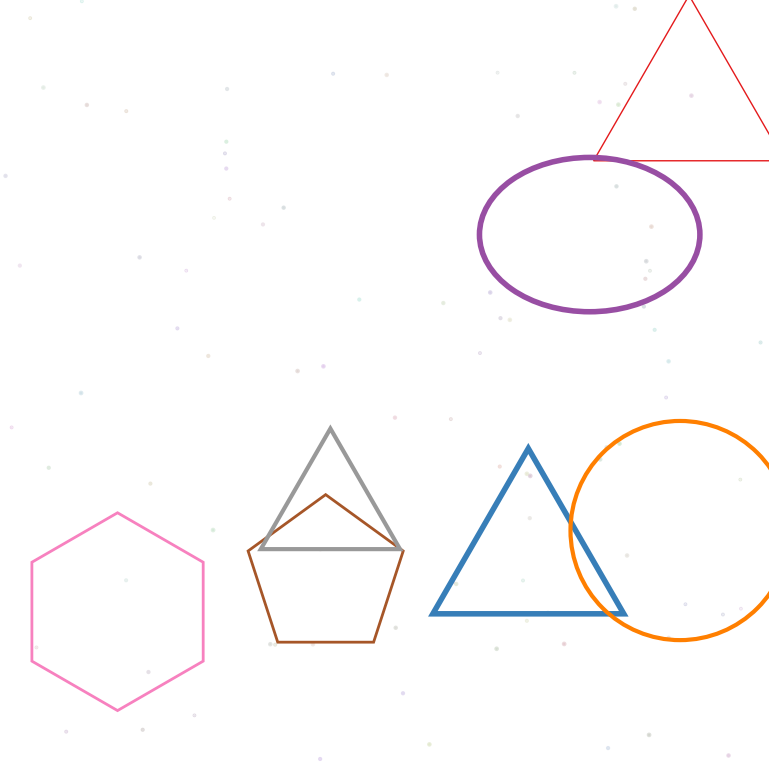[{"shape": "triangle", "thickness": 0.5, "radius": 0.72, "center": [0.895, 0.863]}, {"shape": "triangle", "thickness": 2, "radius": 0.72, "center": [0.686, 0.274]}, {"shape": "oval", "thickness": 2, "radius": 0.72, "center": [0.766, 0.695]}, {"shape": "circle", "thickness": 1.5, "radius": 0.71, "center": [0.883, 0.311]}, {"shape": "pentagon", "thickness": 1, "radius": 0.53, "center": [0.423, 0.252]}, {"shape": "hexagon", "thickness": 1, "radius": 0.64, "center": [0.153, 0.206]}, {"shape": "triangle", "thickness": 1.5, "radius": 0.52, "center": [0.429, 0.339]}]